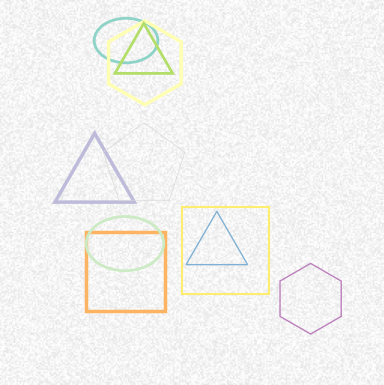[{"shape": "oval", "thickness": 2, "radius": 0.41, "center": [0.327, 0.895]}, {"shape": "hexagon", "thickness": 2.5, "radius": 0.54, "center": [0.376, 0.837]}, {"shape": "triangle", "thickness": 2.5, "radius": 0.6, "center": [0.246, 0.535]}, {"shape": "triangle", "thickness": 1, "radius": 0.46, "center": [0.563, 0.359]}, {"shape": "square", "thickness": 2.5, "radius": 0.51, "center": [0.326, 0.295]}, {"shape": "triangle", "thickness": 2, "radius": 0.43, "center": [0.373, 0.853]}, {"shape": "pentagon", "thickness": 0.5, "radius": 0.56, "center": [0.374, 0.57]}, {"shape": "hexagon", "thickness": 1, "radius": 0.46, "center": [0.807, 0.224]}, {"shape": "oval", "thickness": 2, "radius": 0.5, "center": [0.325, 0.367]}, {"shape": "square", "thickness": 1.5, "radius": 0.56, "center": [0.586, 0.35]}]